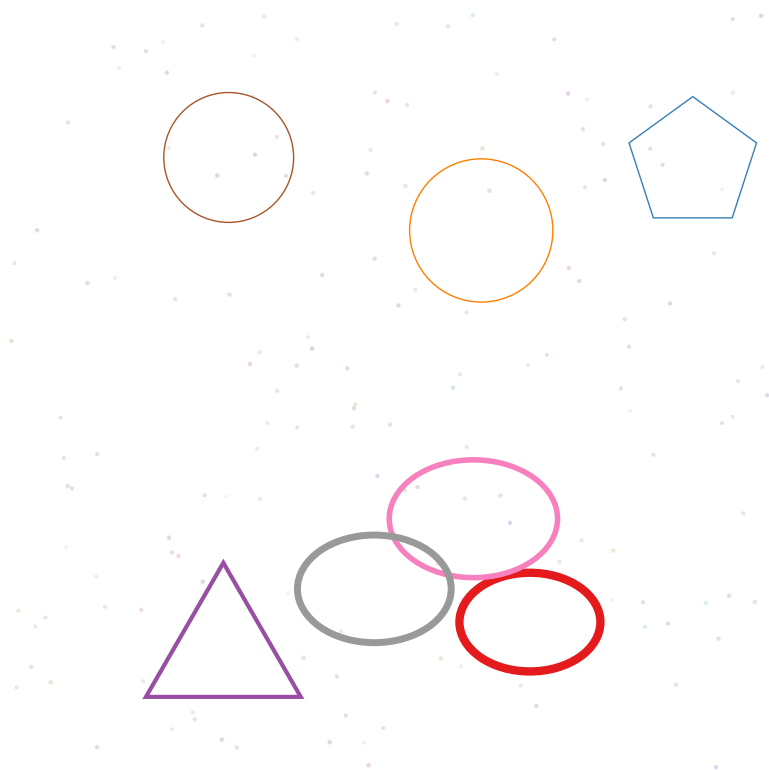[{"shape": "oval", "thickness": 3, "radius": 0.46, "center": [0.688, 0.192]}, {"shape": "pentagon", "thickness": 0.5, "radius": 0.44, "center": [0.9, 0.787]}, {"shape": "triangle", "thickness": 1.5, "radius": 0.58, "center": [0.29, 0.153]}, {"shape": "circle", "thickness": 0.5, "radius": 0.47, "center": [0.625, 0.701]}, {"shape": "circle", "thickness": 0.5, "radius": 0.42, "center": [0.297, 0.796]}, {"shape": "oval", "thickness": 2, "radius": 0.55, "center": [0.615, 0.326]}, {"shape": "oval", "thickness": 2.5, "radius": 0.5, "center": [0.486, 0.235]}]